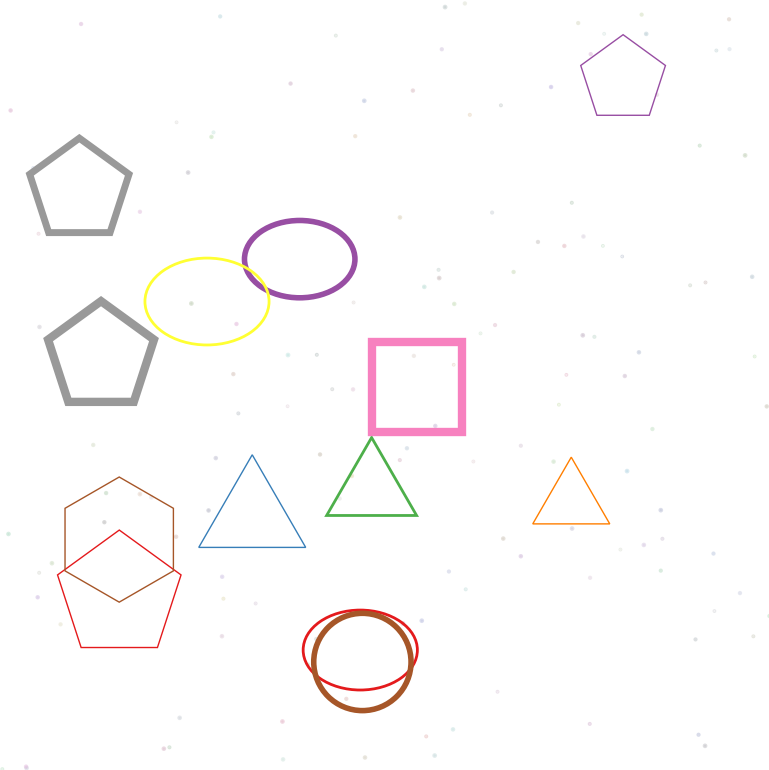[{"shape": "oval", "thickness": 1, "radius": 0.37, "center": [0.468, 0.156]}, {"shape": "pentagon", "thickness": 0.5, "radius": 0.42, "center": [0.155, 0.227]}, {"shape": "triangle", "thickness": 0.5, "radius": 0.4, "center": [0.328, 0.329]}, {"shape": "triangle", "thickness": 1, "radius": 0.34, "center": [0.483, 0.364]}, {"shape": "pentagon", "thickness": 0.5, "radius": 0.29, "center": [0.809, 0.897]}, {"shape": "oval", "thickness": 2, "radius": 0.36, "center": [0.389, 0.663]}, {"shape": "triangle", "thickness": 0.5, "radius": 0.29, "center": [0.742, 0.349]}, {"shape": "oval", "thickness": 1, "radius": 0.4, "center": [0.269, 0.608]}, {"shape": "hexagon", "thickness": 0.5, "radius": 0.41, "center": [0.155, 0.299]}, {"shape": "circle", "thickness": 2, "radius": 0.32, "center": [0.471, 0.14]}, {"shape": "square", "thickness": 3, "radius": 0.29, "center": [0.541, 0.498]}, {"shape": "pentagon", "thickness": 3, "radius": 0.36, "center": [0.131, 0.537]}, {"shape": "pentagon", "thickness": 2.5, "radius": 0.34, "center": [0.103, 0.753]}]